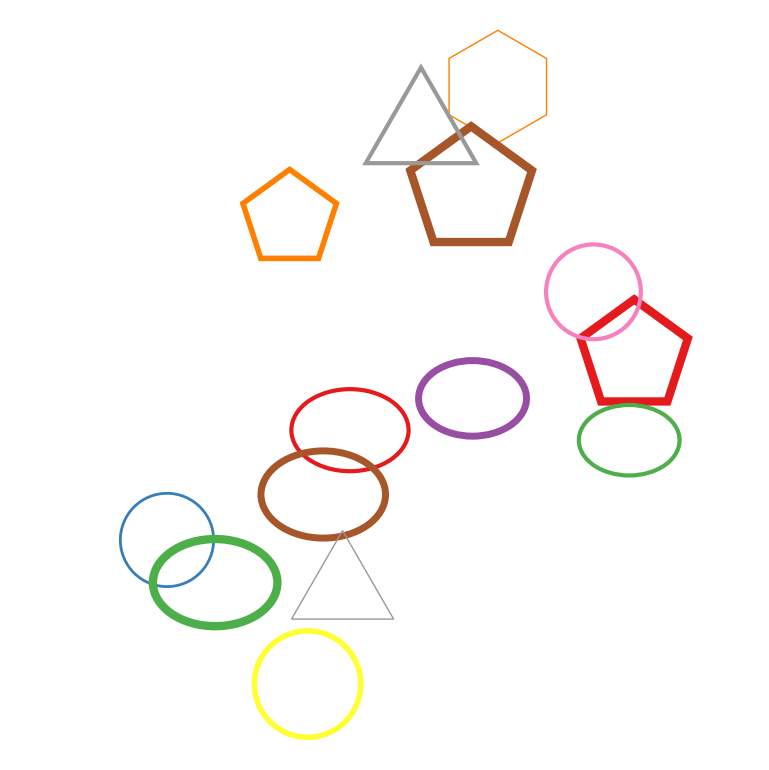[{"shape": "pentagon", "thickness": 3, "radius": 0.37, "center": [0.824, 0.538]}, {"shape": "oval", "thickness": 1.5, "radius": 0.38, "center": [0.455, 0.441]}, {"shape": "circle", "thickness": 1, "radius": 0.3, "center": [0.217, 0.299]}, {"shape": "oval", "thickness": 1.5, "radius": 0.33, "center": [0.817, 0.428]}, {"shape": "oval", "thickness": 3, "radius": 0.4, "center": [0.279, 0.243]}, {"shape": "oval", "thickness": 2.5, "radius": 0.35, "center": [0.614, 0.483]}, {"shape": "pentagon", "thickness": 2, "radius": 0.32, "center": [0.376, 0.716]}, {"shape": "hexagon", "thickness": 0.5, "radius": 0.37, "center": [0.647, 0.888]}, {"shape": "circle", "thickness": 2, "radius": 0.35, "center": [0.399, 0.112]}, {"shape": "oval", "thickness": 2.5, "radius": 0.4, "center": [0.42, 0.358]}, {"shape": "pentagon", "thickness": 3, "radius": 0.42, "center": [0.612, 0.753]}, {"shape": "circle", "thickness": 1.5, "radius": 0.31, "center": [0.771, 0.621]}, {"shape": "triangle", "thickness": 0.5, "radius": 0.38, "center": [0.445, 0.234]}, {"shape": "triangle", "thickness": 1.5, "radius": 0.41, "center": [0.547, 0.83]}]